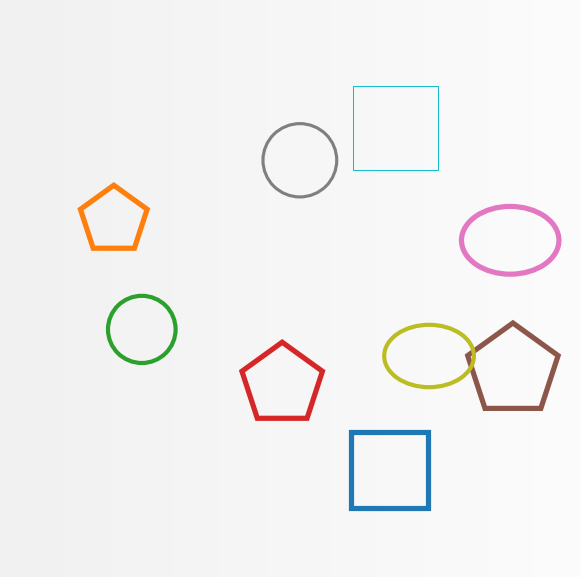[{"shape": "square", "thickness": 2.5, "radius": 0.33, "center": [0.671, 0.185]}, {"shape": "pentagon", "thickness": 2.5, "radius": 0.3, "center": [0.196, 0.618]}, {"shape": "circle", "thickness": 2, "radius": 0.29, "center": [0.244, 0.429]}, {"shape": "pentagon", "thickness": 2.5, "radius": 0.36, "center": [0.485, 0.334]}, {"shape": "pentagon", "thickness": 2.5, "radius": 0.41, "center": [0.882, 0.358]}, {"shape": "oval", "thickness": 2.5, "radius": 0.42, "center": [0.878, 0.583]}, {"shape": "circle", "thickness": 1.5, "radius": 0.32, "center": [0.516, 0.722]}, {"shape": "oval", "thickness": 2, "radius": 0.39, "center": [0.738, 0.383]}, {"shape": "square", "thickness": 0.5, "radius": 0.37, "center": [0.68, 0.777]}]